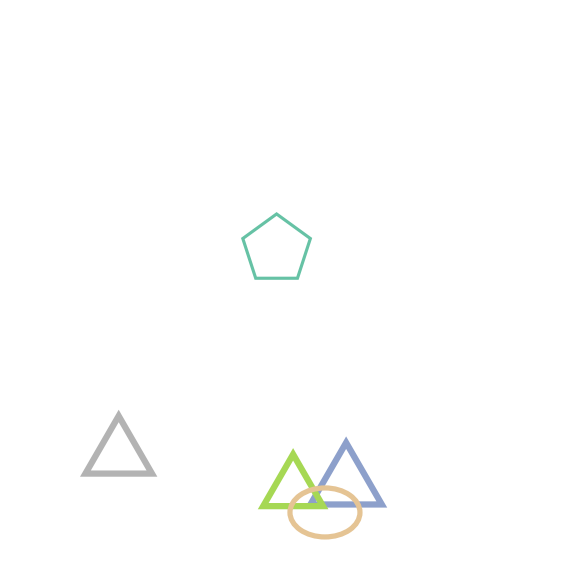[{"shape": "pentagon", "thickness": 1.5, "radius": 0.31, "center": [0.479, 0.567]}, {"shape": "triangle", "thickness": 3, "radius": 0.36, "center": [0.599, 0.161]}, {"shape": "triangle", "thickness": 3, "radius": 0.3, "center": [0.508, 0.153]}, {"shape": "oval", "thickness": 2.5, "radius": 0.3, "center": [0.563, 0.112]}, {"shape": "triangle", "thickness": 3, "radius": 0.33, "center": [0.206, 0.212]}]